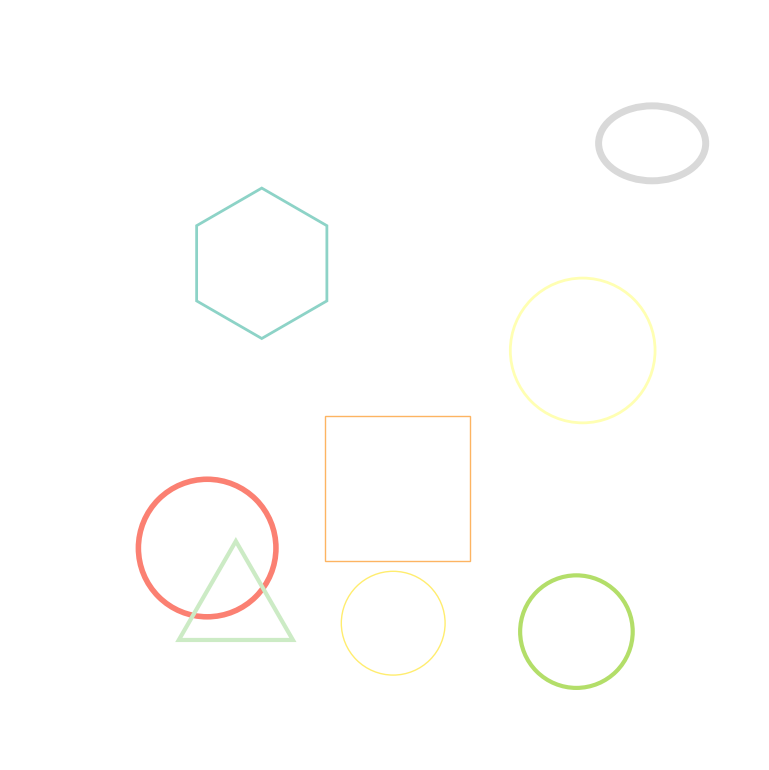[{"shape": "hexagon", "thickness": 1, "radius": 0.49, "center": [0.34, 0.658]}, {"shape": "circle", "thickness": 1, "radius": 0.47, "center": [0.757, 0.545]}, {"shape": "circle", "thickness": 2, "radius": 0.45, "center": [0.269, 0.288]}, {"shape": "square", "thickness": 0.5, "radius": 0.47, "center": [0.516, 0.365]}, {"shape": "circle", "thickness": 1.5, "radius": 0.37, "center": [0.749, 0.18]}, {"shape": "oval", "thickness": 2.5, "radius": 0.35, "center": [0.847, 0.814]}, {"shape": "triangle", "thickness": 1.5, "radius": 0.43, "center": [0.306, 0.212]}, {"shape": "circle", "thickness": 0.5, "radius": 0.34, "center": [0.511, 0.191]}]